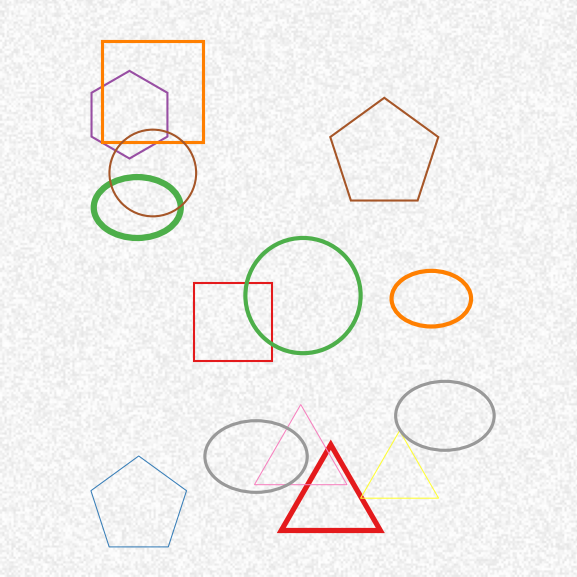[{"shape": "square", "thickness": 1, "radius": 0.34, "center": [0.404, 0.441]}, {"shape": "triangle", "thickness": 2.5, "radius": 0.5, "center": [0.573, 0.13]}, {"shape": "pentagon", "thickness": 0.5, "radius": 0.44, "center": [0.24, 0.123]}, {"shape": "oval", "thickness": 3, "radius": 0.38, "center": [0.238, 0.64]}, {"shape": "circle", "thickness": 2, "radius": 0.5, "center": [0.525, 0.487]}, {"shape": "hexagon", "thickness": 1, "radius": 0.38, "center": [0.224, 0.801]}, {"shape": "square", "thickness": 1.5, "radius": 0.44, "center": [0.264, 0.84]}, {"shape": "oval", "thickness": 2, "radius": 0.34, "center": [0.747, 0.482]}, {"shape": "triangle", "thickness": 0.5, "radius": 0.39, "center": [0.692, 0.175]}, {"shape": "pentagon", "thickness": 1, "radius": 0.49, "center": [0.665, 0.731]}, {"shape": "circle", "thickness": 1, "radius": 0.38, "center": [0.265, 0.7]}, {"shape": "triangle", "thickness": 0.5, "radius": 0.46, "center": [0.521, 0.206]}, {"shape": "oval", "thickness": 1.5, "radius": 0.43, "center": [0.77, 0.279]}, {"shape": "oval", "thickness": 1.5, "radius": 0.44, "center": [0.443, 0.209]}]